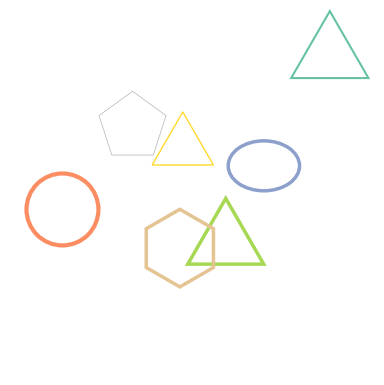[{"shape": "triangle", "thickness": 1.5, "radius": 0.58, "center": [0.857, 0.855]}, {"shape": "circle", "thickness": 3, "radius": 0.47, "center": [0.162, 0.456]}, {"shape": "oval", "thickness": 2.5, "radius": 0.46, "center": [0.685, 0.569]}, {"shape": "triangle", "thickness": 2.5, "radius": 0.57, "center": [0.586, 0.371]}, {"shape": "triangle", "thickness": 1, "radius": 0.46, "center": [0.475, 0.617]}, {"shape": "hexagon", "thickness": 2.5, "radius": 0.5, "center": [0.467, 0.356]}, {"shape": "pentagon", "thickness": 0.5, "radius": 0.46, "center": [0.344, 0.671]}]